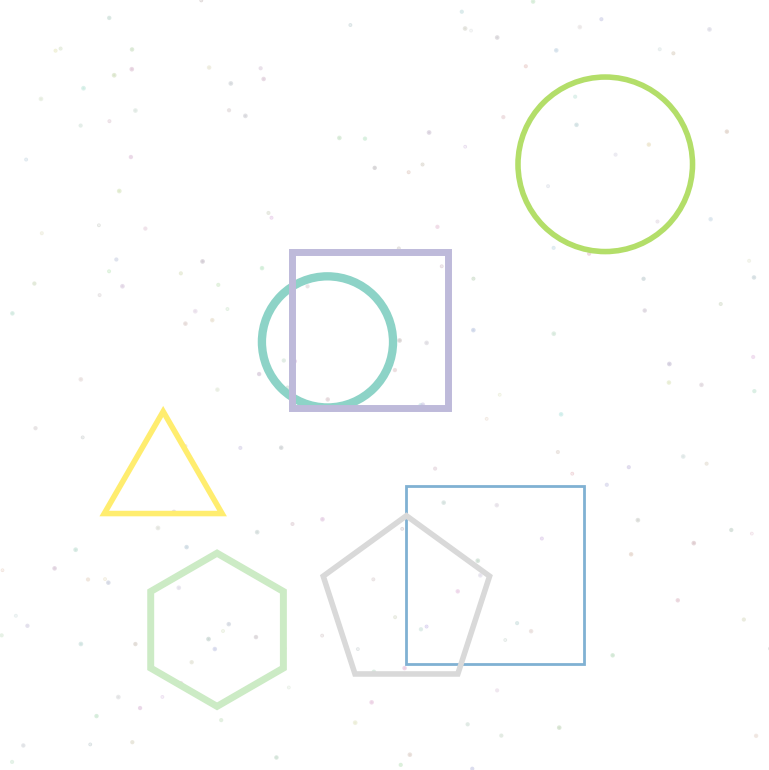[{"shape": "circle", "thickness": 3, "radius": 0.43, "center": [0.425, 0.556]}, {"shape": "square", "thickness": 2.5, "radius": 0.51, "center": [0.48, 0.572]}, {"shape": "square", "thickness": 1, "radius": 0.58, "center": [0.642, 0.253]}, {"shape": "circle", "thickness": 2, "radius": 0.57, "center": [0.786, 0.787]}, {"shape": "pentagon", "thickness": 2, "radius": 0.57, "center": [0.528, 0.217]}, {"shape": "hexagon", "thickness": 2.5, "radius": 0.5, "center": [0.282, 0.182]}, {"shape": "triangle", "thickness": 2, "radius": 0.44, "center": [0.212, 0.377]}]